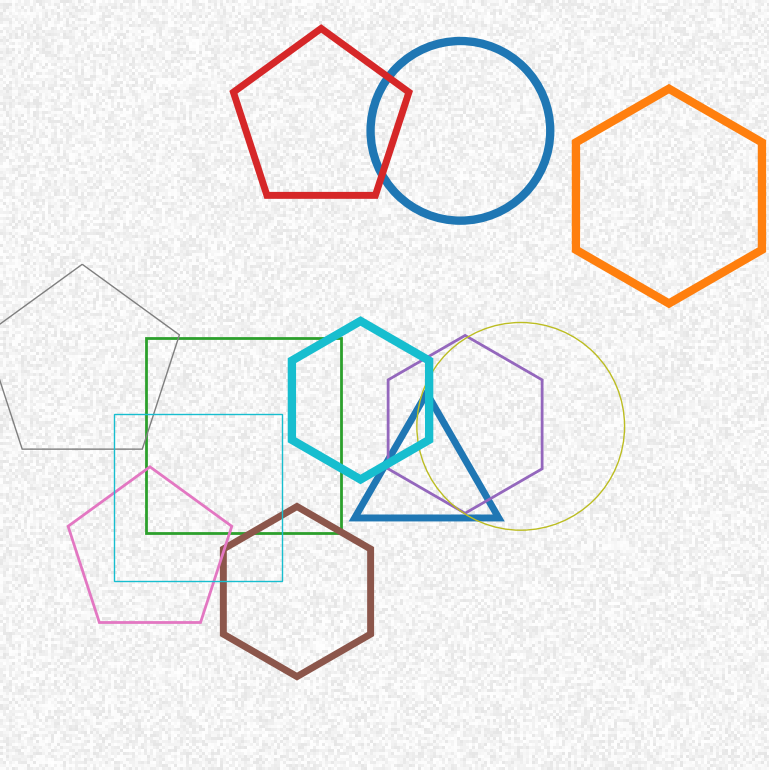[{"shape": "circle", "thickness": 3, "radius": 0.58, "center": [0.598, 0.83]}, {"shape": "triangle", "thickness": 2.5, "radius": 0.54, "center": [0.554, 0.381]}, {"shape": "hexagon", "thickness": 3, "radius": 0.7, "center": [0.869, 0.745]}, {"shape": "square", "thickness": 1, "radius": 0.63, "center": [0.316, 0.434]}, {"shape": "pentagon", "thickness": 2.5, "radius": 0.6, "center": [0.417, 0.843]}, {"shape": "hexagon", "thickness": 1, "radius": 0.58, "center": [0.604, 0.449]}, {"shape": "hexagon", "thickness": 2.5, "radius": 0.55, "center": [0.386, 0.232]}, {"shape": "pentagon", "thickness": 1, "radius": 0.56, "center": [0.195, 0.282]}, {"shape": "pentagon", "thickness": 0.5, "radius": 0.66, "center": [0.107, 0.524]}, {"shape": "circle", "thickness": 0.5, "radius": 0.67, "center": [0.676, 0.446]}, {"shape": "square", "thickness": 0.5, "radius": 0.54, "center": [0.257, 0.354]}, {"shape": "hexagon", "thickness": 3, "radius": 0.51, "center": [0.468, 0.48]}]